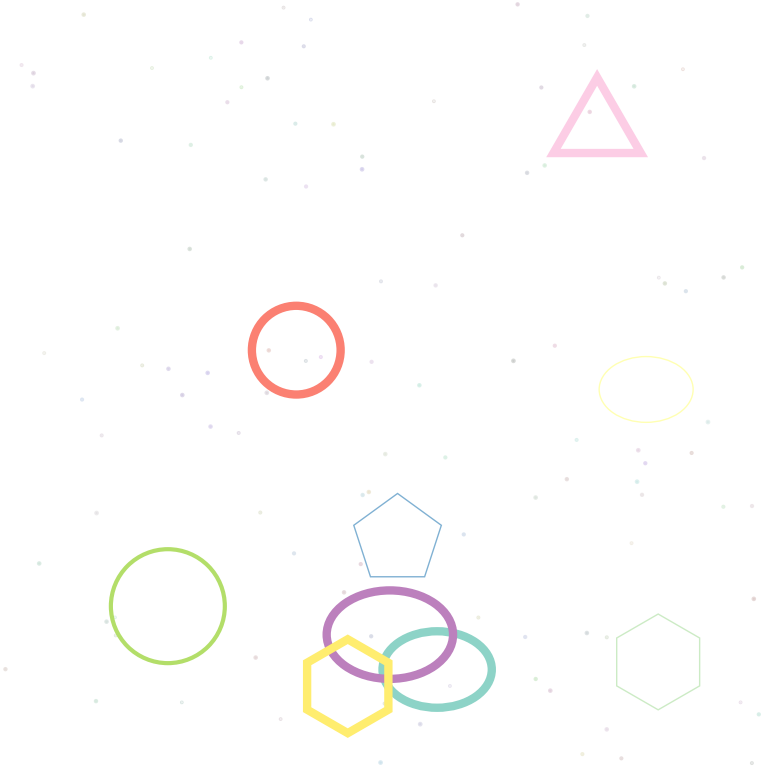[{"shape": "oval", "thickness": 3, "radius": 0.35, "center": [0.568, 0.131]}, {"shape": "oval", "thickness": 0.5, "radius": 0.31, "center": [0.839, 0.494]}, {"shape": "circle", "thickness": 3, "radius": 0.29, "center": [0.385, 0.545]}, {"shape": "pentagon", "thickness": 0.5, "radius": 0.3, "center": [0.516, 0.299]}, {"shape": "circle", "thickness": 1.5, "radius": 0.37, "center": [0.218, 0.213]}, {"shape": "triangle", "thickness": 3, "radius": 0.33, "center": [0.775, 0.834]}, {"shape": "oval", "thickness": 3, "radius": 0.41, "center": [0.506, 0.176]}, {"shape": "hexagon", "thickness": 0.5, "radius": 0.31, "center": [0.855, 0.14]}, {"shape": "hexagon", "thickness": 3, "radius": 0.3, "center": [0.452, 0.109]}]